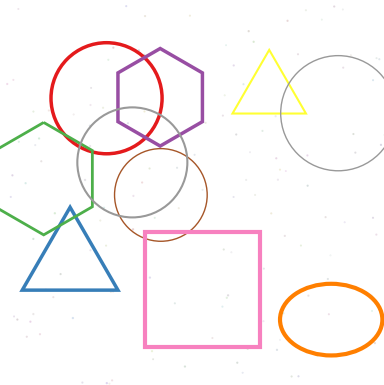[{"shape": "circle", "thickness": 2.5, "radius": 0.72, "center": [0.277, 0.745]}, {"shape": "triangle", "thickness": 2.5, "radius": 0.72, "center": [0.182, 0.318]}, {"shape": "hexagon", "thickness": 2, "radius": 0.73, "center": [0.113, 0.536]}, {"shape": "hexagon", "thickness": 2.5, "radius": 0.63, "center": [0.416, 0.747]}, {"shape": "oval", "thickness": 3, "radius": 0.66, "center": [0.86, 0.17]}, {"shape": "triangle", "thickness": 1.5, "radius": 0.55, "center": [0.699, 0.76]}, {"shape": "circle", "thickness": 1, "radius": 0.6, "center": [0.418, 0.494]}, {"shape": "square", "thickness": 3, "radius": 0.75, "center": [0.527, 0.249]}, {"shape": "circle", "thickness": 1, "radius": 0.75, "center": [0.879, 0.706]}, {"shape": "circle", "thickness": 1.5, "radius": 0.71, "center": [0.344, 0.578]}]